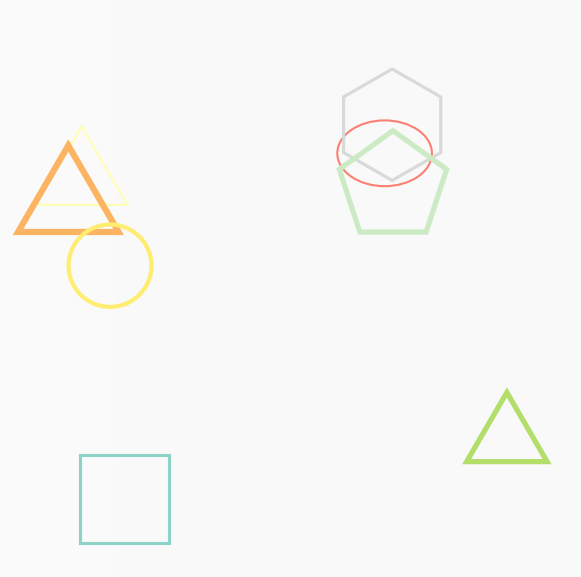[{"shape": "square", "thickness": 1.5, "radius": 0.38, "center": [0.214, 0.135]}, {"shape": "triangle", "thickness": 1, "radius": 0.45, "center": [0.141, 0.69]}, {"shape": "oval", "thickness": 1, "radius": 0.41, "center": [0.662, 0.734]}, {"shape": "triangle", "thickness": 3, "radius": 0.5, "center": [0.118, 0.647]}, {"shape": "triangle", "thickness": 2.5, "radius": 0.4, "center": [0.872, 0.24]}, {"shape": "hexagon", "thickness": 1.5, "radius": 0.48, "center": [0.675, 0.783]}, {"shape": "pentagon", "thickness": 2.5, "radius": 0.49, "center": [0.676, 0.676]}, {"shape": "circle", "thickness": 2, "radius": 0.36, "center": [0.189, 0.539]}]